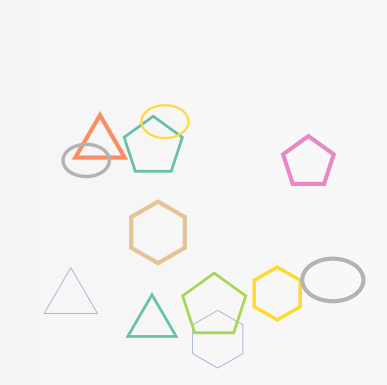[{"shape": "pentagon", "thickness": 2, "radius": 0.39, "center": [0.396, 0.619]}, {"shape": "triangle", "thickness": 2, "radius": 0.36, "center": [0.392, 0.162]}, {"shape": "triangle", "thickness": 3, "radius": 0.37, "center": [0.258, 0.628]}, {"shape": "triangle", "thickness": 0.5, "radius": 0.4, "center": [0.183, 0.225]}, {"shape": "hexagon", "thickness": 0.5, "radius": 0.37, "center": [0.562, 0.119]}, {"shape": "pentagon", "thickness": 3, "radius": 0.34, "center": [0.796, 0.578]}, {"shape": "pentagon", "thickness": 2, "radius": 0.43, "center": [0.553, 0.205]}, {"shape": "oval", "thickness": 1.5, "radius": 0.3, "center": [0.426, 0.684]}, {"shape": "hexagon", "thickness": 2.5, "radius": 0.34, "center": [0.715, 0.238]}, {"shape": "hexagon", "thickness": 3, "radius": 0.4, "center": [0.408, 0.396]}, {"shape": "oval", "thickness": 3, "radius": 0.4, "center": [0.859, 0.273]}, {"shape": "oval", "thickness": 2.5, "radius": 0.3, "center": [0.222, 0.583]}]